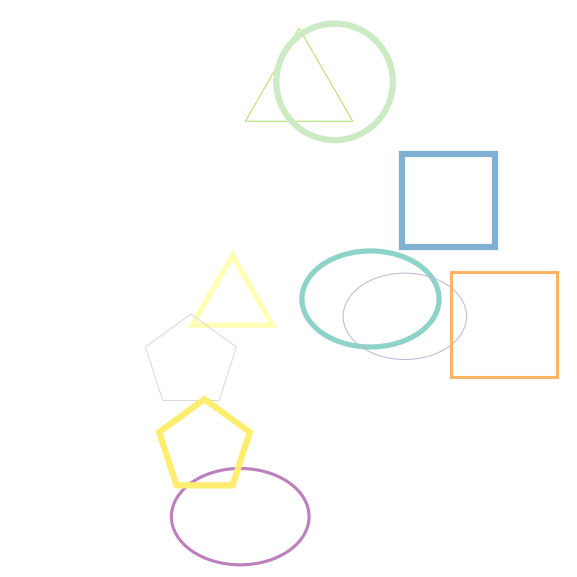[{"shape": "oval", "thickness": 2.5, "radius": 0.59, "center": [0.642, 0.481]}, {"shape": "triangle", "thickness": 2.5, "radius": 0.4, "center": [0.402, 0.476]}, {"shape": "oval", "thickness": 0.5, "radius": 0.53, "center": [0.701, 0.451]}, {"shape": "square", "thickness": 3, "radius": 0.4, "center": [0.777, 0.652]}, {"shape": "square", "thickness": 1.5, "radius": 0.46, "center": [0.873, 0.438]}, {"shape": "triangle", "thickness": 0.5, "radius": 0.54, "center": [0.518, 0.843]}, {"shape": "pentagon", "thickness": 0.5, "radius": 0.41, "center": [0.331, 0.373]}, {"shape": "oval", "thickness": 1.5, "radius": 0.6, "center": [0.416, 0.105]}, {"shape": "circle", "thickness": 3, "radius": 0.5, "center": [0.579, 0.857]}, {"shape": "pentagon", "thickness": 3, "radius": 0.41, "center": [0.354, 0.225]}]